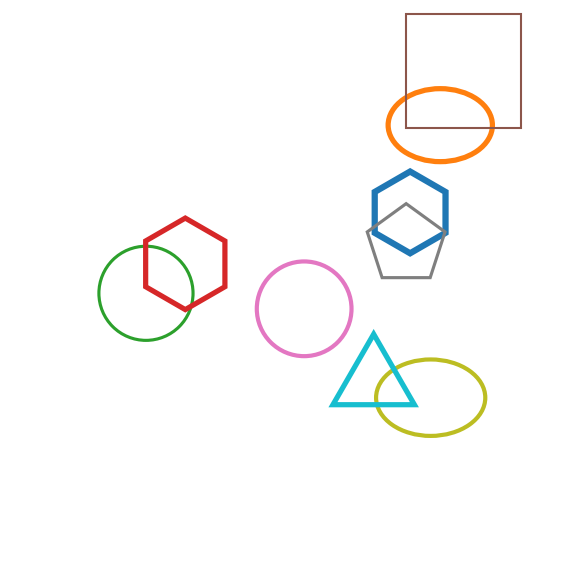[{"shape": "hexagon", "thickness": 3, "radius": 0.35, "center": [0.71, 0.631]}, {"shape": "oval", "thickness": 2.5, "radius": 0.45, "center": [0.762, 0.782]}, {"shape": "circle", "thickness": 1.5, "radius": 0.41, "center": [0.253, 0.491]}, {"shape": "hexagon", "thickness": 2.5, "radius": 0.4, "center": [0.321, 0.542]}, {"shape": "square", "thickness": 1, "radius": 0.5, "center": [0.803, 0.876]}, {"shape": "circle", "thickness": 2, "radius": 0.41, "center": [0.527, 0.464]}, {"shape": "pentagon", "thickness": 1.5, "radius": 0.35, "center": [0.703, 0.576]}, {"shape": "oval", "thickness": 2, "radius": 0.47, "center": [0.746, 0.31]}, {"shape": "triangle", "thickness": 2.5, "radius": 0.41, "center": [0.647, 0.339]}]